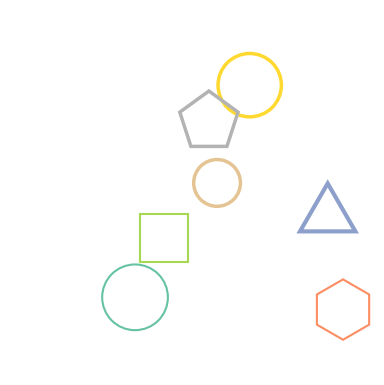[{"shape": "circle", "thickness": 1.5, "radius": 0.43, "center": [0.351, 0.228]}, {"shape": "hexagon", "thickness": 1.5, "radius": 0.39, "center": [0.891, 0.196]}, {"shape": "triangle", "thickness": 3, "radius": 0.42, "center": [0.851, 0.441]}, {"shape": "square", "thickness": 1.5, "radius": 0.31, "center": [0.426, 0.383]}, {"shape": "circle", "thickness": 2.5, "radius": 0.41, "center": [0.649, 0.779]}, {"shape": "circle", "thickness": 2.5, "radius": 0.3, "center": [0.564, 0.525]}, {"shape": "pentagon", "thickness": 2.5, "radius": 0.4, "center": [0.543, 0.684]}]